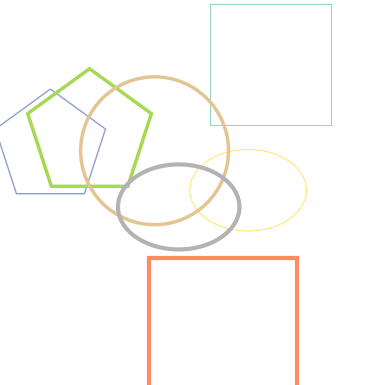[{"shape": "square", "thickness": 0.5, "radius": 0.78, "center": [0.702, 0.832]}, {"shape": "square", "thickness": 3, "radius": 0.96, "center": [0.58, 0.138]}, {"shape": "pentagon", "thickness": 1, "radius": 0.75, "center": [0.131, 0.618]}, {"shape": "pentagon", "thickness": 2.5, "radius": 0.84, "center": [0.233, 0.653]}, {"shape": "oval", "thickness": 0.5, "radius": 0.76, "center": [0.644, 0.506]}, {"shape": "circle", "thickness": 2.5, "radius": 0.96, "center": [0.402, 0.608]}, {"shape": "oval", "thickness": 3, "radius": 0.79, "center": [0.464, 0.463]}]